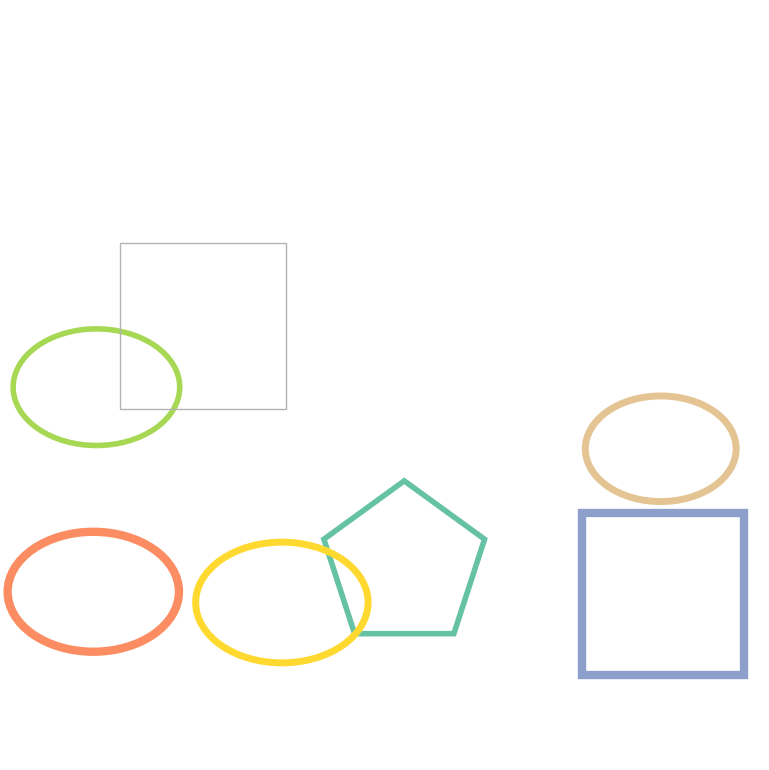[{"shape": "pentagon", "thickness": 2, "radius": 0.55, "center": [0.525, 0.266]}, {"shape": "oval", "thickness": 3, "radius": 0.56, "center": [0.121, 0.231]}, {"shape": "square", "thickness": 3, "radius": 0.53, "center": [0.861, 0.229]}, {"shape": "oval", "thickness": 2, "radius": 0.54, "center": [0.125, 0.497]}, {"shape": "oval", "thickness": 2.5, "radius": 0.56, "center": [0.366, 0.218]}, {"shape": "oval", "thickness": 2.5, "radius": 0.49, "center": [0.858, 0.417]}, {"shape": "square", "thickness": 0.5, "radius": 0.54, "center": [0.263, 0.577]}]